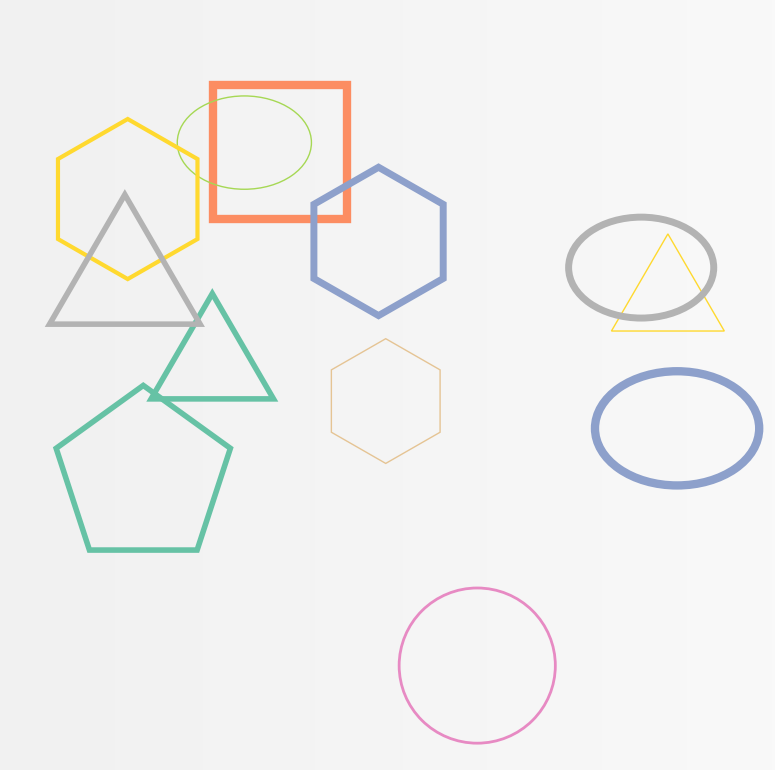[{"shape": "pentagon", "thickness": 2, "radius": 0.59, "center": [0.185, 0.381]}, {"shape": "triangle", "thickness": 2, "radius": 0.46, "center": [0.274, 0.528]}, {"shape": "square", "thickness": 3, "radius": 0.43, "center": [0.361, 0.803]}, {"shape": "hexagon", "thickness": 2.5, "radius": 0.48, "center": [0.488, 0.686]}, {"shape": "oval", "thickness": 3, "radius": 0.53, "center": [0.874, 0.444]}, {"shape": "circle", "thickness": 1, "radius": 0.5, "center": [0.616, 0.136]}, {"shape": "oval", "thickness": 0.5, "radius": 0.43, "center": [0.315, 0.815]}, {"shape": "triangle", "thickness": 0.5, "radius": 0.42, "center": [0.862, 0.612]}, {"shape": "hexagon", "thickness": 1.5, "radius": 0.52, "center": [0.165, 0.742]}, {"shape": "hexagon", "thickness": 0.5, "radius": 0.4, "center": [0.498, 0.479]}, {"shape": "oval", "thickness": 2.5, "radius": 0.47, "center": [0.827, 0.652]}, {"shape": "triangle", "thickness": 2, "radius": 0.56, "center": [0.161, 0.635]}]